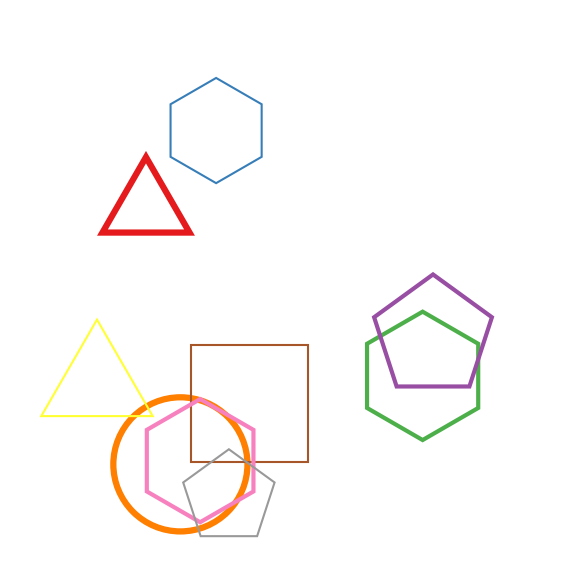[{"shape": "triangle", "thickness": 3, "radius": 0.44, "center": [0.253, 0.64]}, {"shape": "hexagon", "thickness": 1, "radius": 0.46, "center": [0.374, 0.773]}, {"shape": "hexagon", "thickness": 2, "radius": 0.56, "center": [0.732, 0.348]}, {"shape": "pentagon", "thickness": 2, "radius": 0.54, "center": [0.75, 0.417]}, {"shape": "circle", "thickness": 3, "radius": 0.58, "center": [0.312, 0.195]}, {"shape": "triangle", "thickness": 1, "radius": 0.56, "center": [0.168, 0.334]}, {"shape": "square", "thickness": 1, "radius": 0.51, "center": [0.432, 0.301]}, {"shape": "hexagon", "thickness": 2, "radius": 0.53, "center": [0.347, 0.201]}, {"shape": "pentagon", "thickness": 1, "radius": 0.42, "center": [0.396, 0.138]}]